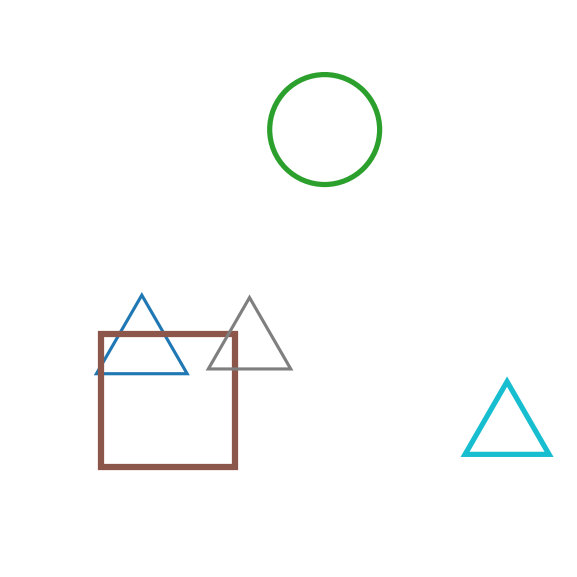[{"shape": "triangle", "thickness": 1.5, "radius": 0.45, "center": [0.246, 0.397]}, {"shape": "circle", "thickness": 2.5, "radius": 0.48, "center": [0.562, 0.775]}, {"shape": "square", "thickness": 3, "radius": 0.58, "center": [0.291, 0.305]}, {"shape": "triangle", "thickness": 1.5, "radius": 0.41, "center": [0.432, 0.401]}, {"shape": "triangle", "thickness": 2.5, "radius": 0.42, "center": [0.878, 0.254]}]